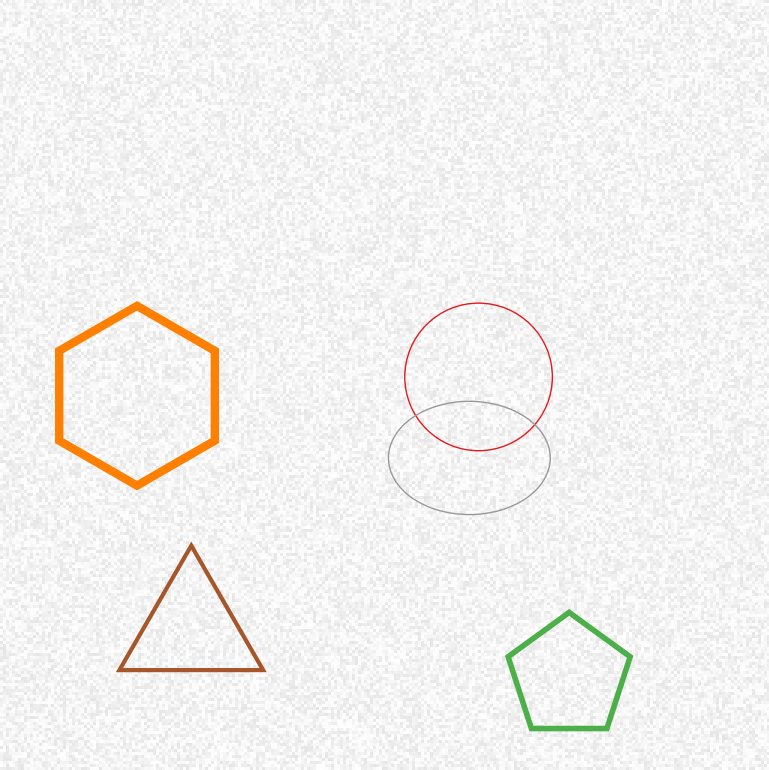[{"shape": "circle", "thickness": 0.5, "radius": 0.48, "center": [0.622, 0.51]}, {"shape": "pentagon", "thickness": 2, "radius": 0.42, "center": [0.739, 0.121]}, {"shape": "hexagon", "thickness": 3, "radius": 0.58, "center": [0.178, 0.486]}, {"shape": "triangle", "thickness": 1.5, "radius": 0.54, "center": [0.248, 0.184]}, {"shape": "oval", "thickness": 0.5, "radius": 0.53, "center": [0.61, 0.405]}]